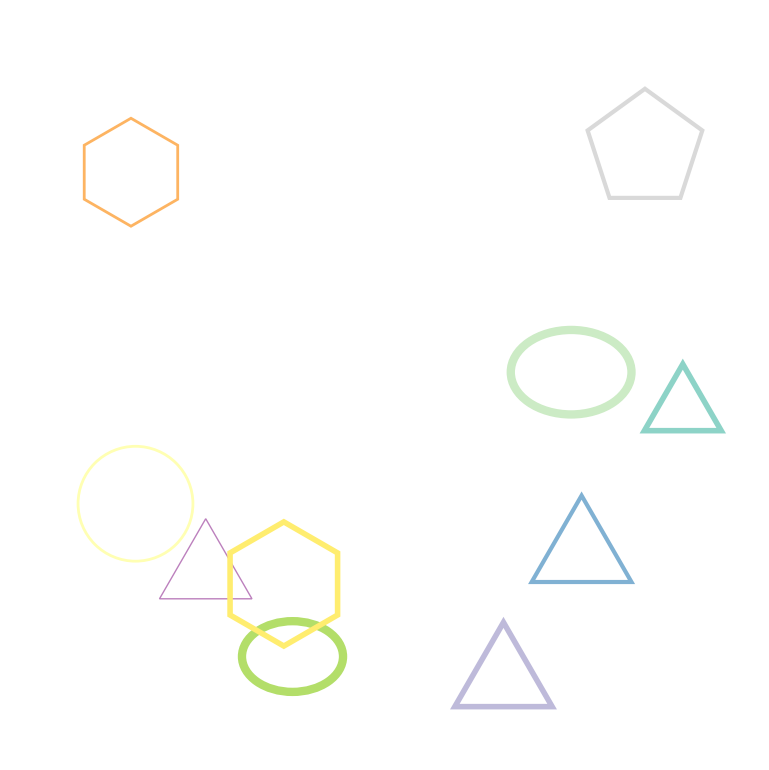[{"shape": "triangle", "thickness": 2, "radius": 0.29, "center": [0.887, 0.469]}, {"shape": "circle", "thickness": 1, "radius": 0.37, "center": [0.176, 0.346]}, {"shape": "triangle", "thickness": 2, "radius": 0.36, "center": [0.654, 0.119]}, {"shape": "triangle", "thickness": 1.5, "radius": 0.37, "center": [0.755, 0.282]}, {"shape": "hexagon", "thickness": 1, "radius": 0.35, "center": [0.17, 0.776]}, {"shape": "oval", "thickness": 3, "radius": 0.33, "center": [0.38, 0.147]}, {"shape": "pentagon", "thickness": 1.5, "radius": 0.39, "center": [0.838, 0.806]}, {"shape": "triangle", "thickness": 0.5, "radius": 0.35, "center": [0.267, 0.257]}, {"shape": "oval", "thickness": 3, "radius": 0.39, "center": [0.742, 0.517]}, {"shape": "hexagon", "thickness": 2, "radius": 0.4, "center": [0.369, 0.242]}]